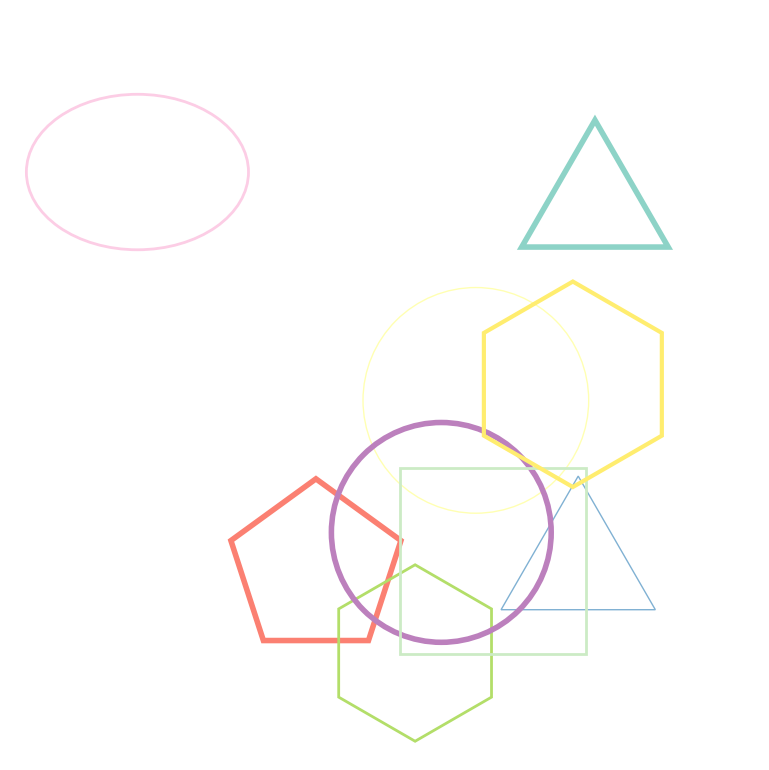[{"shape": "triangle", "thickness": 2, "radius": 0.55, "center": [0.773, 0.734]}, {"shape": "circle", "thickness": 0.5, "radius": 0.73, "center": [0.618, 0.48]}, {"shape": "pentagon", "thickness": 2, "radius": 0.58, "center": [0.41, 0.262]}, {"shape": "triangle", "thickness": 0.5, "radius": 0.58, "center": [0.751, 0.266]}, {"shape": "hexagon", "thickness": 1, "radius": 0.57, "center": [0.539, 0.152]}, {"shape": "oval", "thickness": 1, "radius": 0.72, "center": [0.178, 0.777]}, {"shape": "circle", "thickness": 2, "radius": 0.71, "center": [0.573, 0.309]}, {"shape": "square", "thickness": 1, "radius": 0.6, "center": [0.64, 0.272]}, {"shape": "hexagon", "thickness": 1.5, "radius": 0.67, "center": [0.744, 0.501]}]